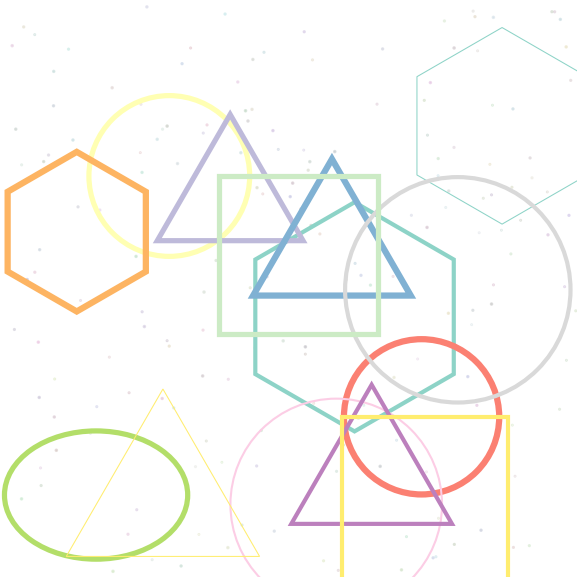[{"shape": "hexagon", "thickness": 2, "radius": 0.99, "center": [0.614, 0.451]}, {"shape": "hexagon", "thickness": 0.5, "radius": 0.85, "center": [0.869, 0.781]}, {"shape": "circle", "thickness": 2.5, "radius": 0.7, "center": [0.293, 0.694]}, {"shape": "triangle", "thickness": 2.5, "radius": 0.73, "center": [0.399, 0.655]}, {"shape": "circle", "thickness": 3, "radius": 0.67, "center": [0.73, 0.277]}, {"shape": "triangle", "thickness": 3, "radius": 0.79, "center": [0.575, 0.566]}, {"shape": "hexagon", "thickness": 3, "radius": 0.69, "center": [0.133, 0.598]}, {"shape": "oval", "thickness": 2.5, "radius": 0.79, "center": [0.166, 0.142]}, {"shape": "circle", "thickness": 1, "radius": 0.92, "center": [0.582, 0.126]}, {"shape": "circle", "thickness": 2, "radius": 0.98, "center": [0.793, 0.497]}, {"shape": "triangle", "thickness": 2, "radius": 0.8, "center": [0.644, 0.172]}, {"shape": "square", "thickness": 2.5, "radius": 0.69, "center": [0.517, 0.557]}, {"shape": "triangle", "thickness": 0.5, "radius": 0.97, "center": [0.282, 0.132]}, {"shape": "square", "thickness": 2, "radius": 0.72, "center": [0.736, 0.134]}]